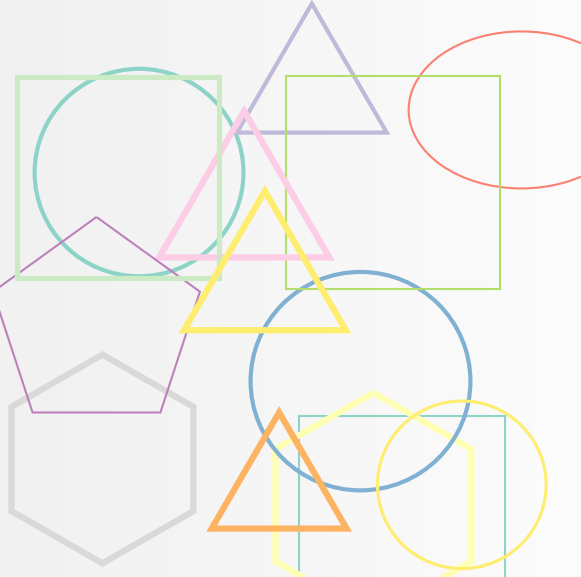[{"shape": "circle", "thickness": 2, "radius": 0.9, "center": [0.239, 0.7]}, {"shape": "square", "thickness": 1, "radius": 0.89, "center": [0.692, 0.102]}, {"shape": "hexagon", "thickness": 3, "radius": 0.97, "center": [0.642, 0.124]}, {"shape": "triangle", "thickness": 2, "radius": 0.74, "center": [0.536, 0.844]}, {"shape": "oval", "thickness": 1, "radius": 0.97, "center": [0.897, 0.809]}, {"shape": "circle", "thickness": 2, "radius": 0.95, "center": [0.62, 0.339]}, {"shape": "triangle", "thickness": 3, "radius": 0.67, "center": [0.48, 0.151]}, {"shape": "square", "thickness": 1, "radius": 0.92, "center": [0.677, 0.683]}, {"shape": "triangle", "thickness": 3, "radius": 0.85, "center": [0.42, 0.638]}, {"shape": "hexagon", "thickness": 3, "radius": 0.9, "center": [0.176, 0.204]}, {"shape": "pentagon", "thickness": 1, "radius": 0.94, "center": [0.166, 0.436]}, {"shape": "square", "thickness": 2.5, "radius": 0.87, "center": [0.204, 0.691]}, {"shape": "triangle", "thickness": 3, "radius": 0.8, "center": [0.456, 0.508]}, {"shape": "circle", "thickness": 1.5, "radius": 0.73, "center": [0.794, 0.16]}]